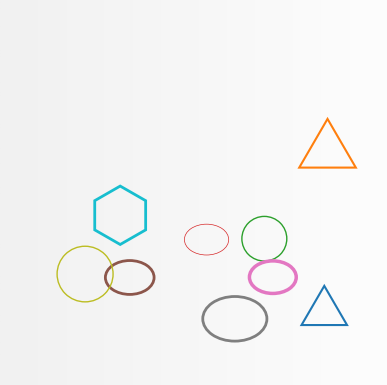[{"shape": "triangle", "thickness": 1.5, "radius": 0.34, "center": [0.837, 0.19]}, {"shape": "triangle", "thickness": 1.5, "radius": 0.42, "center": [0.845, 0.607]}, {"shape": "circle", "thickness": 1, "radius": 0.29, "center": [0.682, 0.38]}, {"shape": "oval", "thickness": 0.5, "radius": 0.29, "center": [0.533, 0.378]}, {"shape": "oval", "thickness": 2, "radius": 0.31, "center": [0.335, 0.279]}, {"shape": "oval", "thickness": 2.5, "radius": 0.3, "center": [0.704, 0.28]}, {"shape": "oval", "thickness": 2, "radius": 0.41, "center": [0.606, 0.172]}, {"shape": "circle", "thickness": 1, "radius": 0.36, "center": [0.22, 0.288]}, {"shape": "hexagon", "thickness": 2, "radius": 0.38, "center": [0.31, 0.441]}]